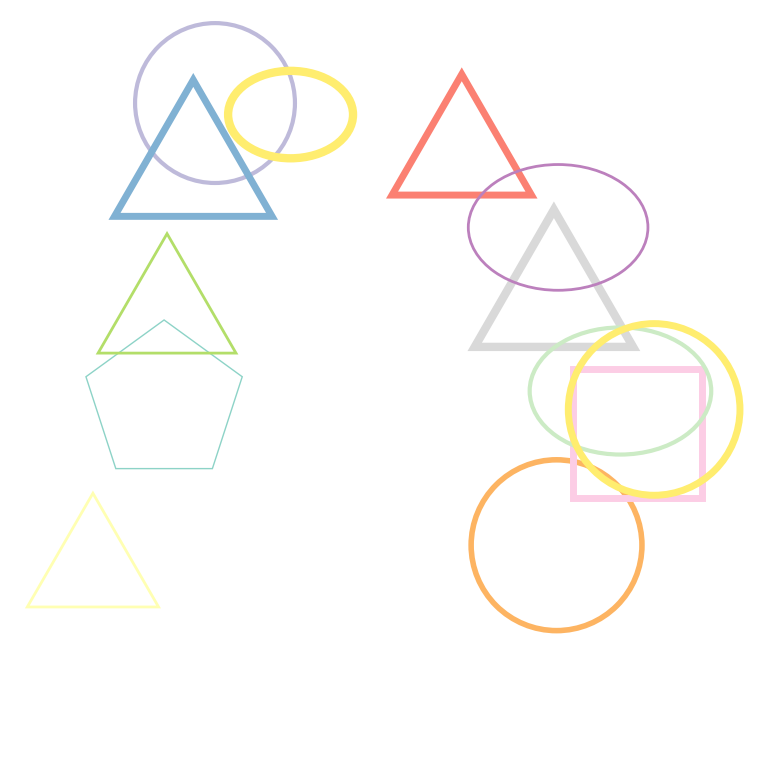[{"shape": "pentagon", "thickness": 0.5, "radius": 0.53, "center": [0.213, 0.478]}, {"shape": "triangle", "thickness": 1, "radius": 0.49, "center": [0.121, 0.261]}, {"shape": "circle", "thickness": 1.5, "radius": 0.52, "center": [0.279, 0.866]}, {"shape": "triangle", "thickness": 2.5, "radius": 0.52, "center": [0.6, 0.799]}, {"shape": "triangle", "thickness": 2.5, "radius": 0.59, "center": [0.251, 0.778]}, {"shape": "circle", "thickness": 2, "radius": 0.55, "center": [0.723, 0.292]}, {"shape": "triangle", "thickness": 1, "radius": 0.52, "center": [0.217, 0.593]}, {"shape": "square", "thickness": 2.5, "radius": 0.42, "center": [0.828, 0.437]}, {"shape": "triangle", "thickness": 3, "radius": 0.59, "center": [0.719, 0.609]}, {"shape": "oval", "thickness": 1, "radius": 0.58, "center": [0.725, 0.705]}, {"shape": "oval", "thickness": 1.5, "radius": 0.59, "center": [0.806, 0.492]}, {"shape": "oval", "thickness": 3, "radius": 0.41, "center": [0.377, 0.851]}, {"shape": "circle", "thickness": 2.5, "radius": 0.56, "center": [0.85, 0.468]}]